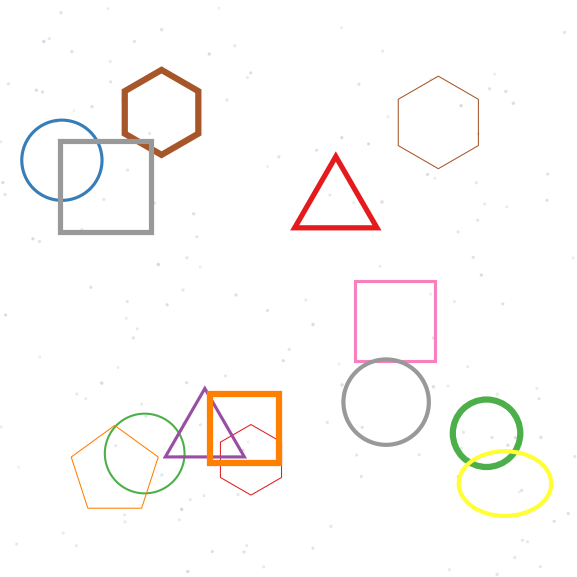[{"shape": "hexagon", "thickness": 0.5, "radius": 0.31, "center": [0.435, 0.203]}, {"shape": "triangle", "thickness": 2.5, "radius": 0.41, "center": [0.582, 0.646]}, {"shape": "circle", "thickness": 1.5, "radius": 0.35, "center": [0.107, 0.722]}, {"shape": "circle", "thickness": 3, "radius": 0.29, "center": [0.843, 0.249]}, {"shape": "circle", "thickness": 1, "radius": 0.35, "center": [0.251, 0.214]}, {"shape": "triangle", "thickness": 1.5, "radius": 0.4, "center": [0.355, 0.247]}, {"shape": "square", "thickness": 3, "radius": 0.3, "center": [0.424, 0.258]}, {"shape": "pentagon", "thickness": 0.5, "radius": 0.4, "center": [0.199, 0.183]}, {"shape": "oval", "thickness": 2, "radius": 0.4, "center": [0.874, 0.162]}, {"shape": "hexagon", "thickness": 3, "radius": 0.37, "center": [0.28, 0.805]}, {"shape": "hexagon", "thickness": 0.5, "radius": 0.4, "center": [0.759, 0.787]}, {"shape": "square", "thickness": 1.5, "radius": 0.35, "center": [0.683, 0.444]}, {"shape": "circle", "thickness": 2, "radius": 0.37, "center": [0.669, 0.303]}, {"shape": "square", "thickness": 2.5, "radius": 0.39, "center": [0.182, 0.677]}]